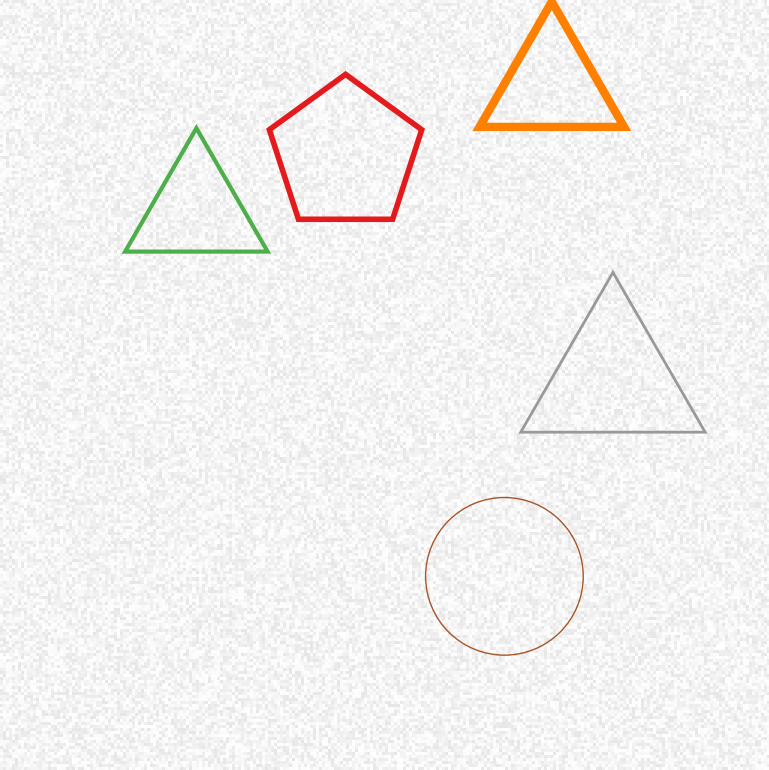[{"shape": "pentagon", "thickness": 2, "radius": 0.52, "center": [0.449, 0.799]}, {"shape": "triangle", "thickness": 1.5, "radius": 0.53, "center": [0.255, 0.727]}, {"shape": "triangle", "thickness": 3, "radius": 0.54, "center": [0.717, 0.889]}, {"shape": "circle", "thickness": 0.5, "radius": 0.51, "center": [0.655, 0.252]}, {"shape": "triangle", "thickness": 1, "radius": 0.69, "center": [0.796, 0.508]}]